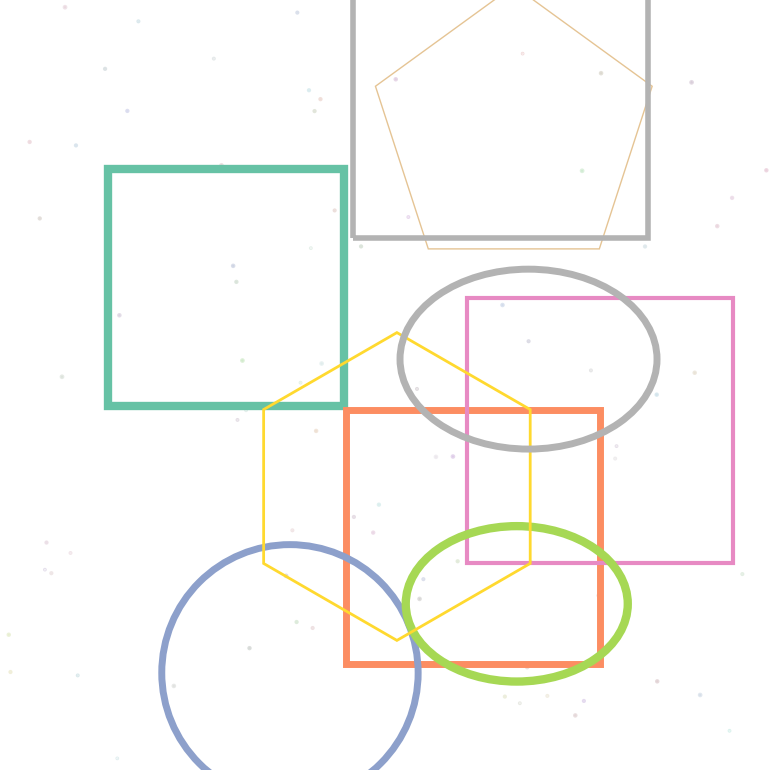[{"shape": "square", "thickness": 3, "radius": 0.77, "center": [0.294, 0.627]}, {"shape": "square", "thickness": 2.5, "radius": 0.83, "center": [0.614, 0.302]}, {"shape": "circle", "thickness": 2.5, "radius": 0.83, "center": [0.377, 0.126]}, {"shape": "square", "thickness": 1.5, "radius": 0.86, "center": [0.779, 0.441]}, {"shape": "oval", "thickness": 3, "radius": 0.72, "center": [0.671, 0.216]}, {"shape": "hexagon", "thickness": 1, "radius": 1.0, "center": [0.515, 0.368]}, {"shape": "pentagon", "thickness": 0.5, "radius": 0.94, "center": [0.667, 0.83]}, {"shape": "square", "thickness": 2, "radius": 0.96, "center": [0.65, 0.882]}, {"shape": "oval", "thickness": 2.5, "radius": 0.83, "center": [0.686, 0.534]}]